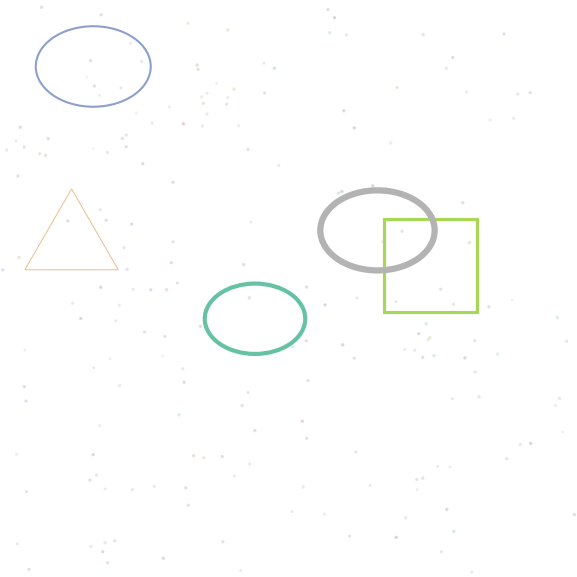[{"shape": "oval", "thickness": 2, "radius": 0.44, "center": [0.442, 0.447]}, {"shape": "oval", "thickness": 1, "radius": 0.5, "center": [0.161, 0.884]}, {"shape": "square", "thickness": 1.5, "radius": 0.4, "center": [0.745, 0.539]}, {"shape": "triangle", "thickness": 0.5, "radius": 0.47, "center": [0.124, 0.579]}, {"shape": "oval", "thickness": 3, "radius": 0.5, "center": [0.654, 0.6]}]